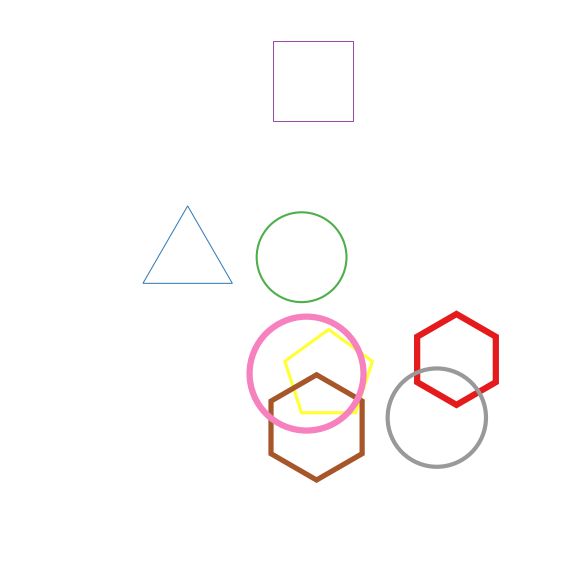[{"shape": "hexagon", "thickness": 3, "radius": 0.39, "center": [0.79, 0.377]}, {"shape": "triangle", "thickness": 0.5, "radius": 0.45, "center": [0.325, 0.553]}, {"shape": "circle", "thickness": 1, "radius": 0.39, "center": [0.522, 0.554]}, {"shape": "square", "thickness": 0.5, "radius": 0.34, "center": [0.542, 0.859]}, {"shape": "pentagon", "thickness": 1.5, "radius": 0.4, "center": [0.569, 0.349]}, {"shape": "hexagon", "thickness": 2.5, "radius": 0.46, "center": [0.548, 0.259]}, {"shape": "circle", "thickness": 3, "radius": 0.49, "center": [0.531, 0.352]}, {"shape": "circle", "thickness": 2, "radius": 0.43, "center": [0.756, 0.276]}]